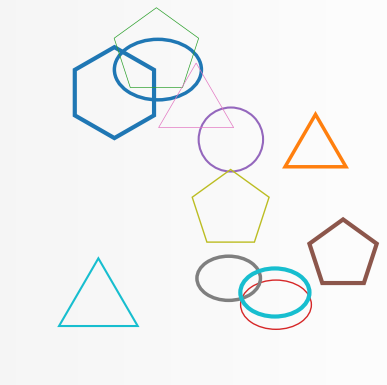[{"shape": "oval", "thickness": 2.5, "radius": 0.56, "center": [0.407, 0.819]}, {"shape": "hexagon", "thickness": 3, "radius": 0.59, "center": [0.295, 0.759]}, {"shape": "triangle", "thickness": 2.5, "radius": 0.45, "center": [0.814, 0.612]}, {"shape": "pentagon", "thickness": 0.5, "radius": 0.57, "center": [0.404, 0.865]}, {"shape": "oval", "thickness": 1, "radius": 0.46, "center": [0.712, 0.209]}, {"shape": "circle", "thickness": 1.5, "radius": 0.42, "center": [0.596, 0.638]}, {"shape": "pentagon", "thickness": 3, "radius": 0.46, "center": [0.885, 0.339]}, {"shape": "triangle", "thickness": 0.5, "radius": 0.56, "center": [0.506, 0.724]}, {"shape": "oval", "thickness": 2.5, "radius": 0.41, "center": [0.59, 0.277]}, {"shape": "pentagon", "thickness": 1, "radius": 0.52, "center": [0.595, 0.456]}, {"shape": "triangle", "thickness": 1.5, "radius": 0.59, "center": [0.254, 0.212]}, {"shape": "oval", "thickness": 3, "radius": 0.45, "center": [0.709, 0.24]}]